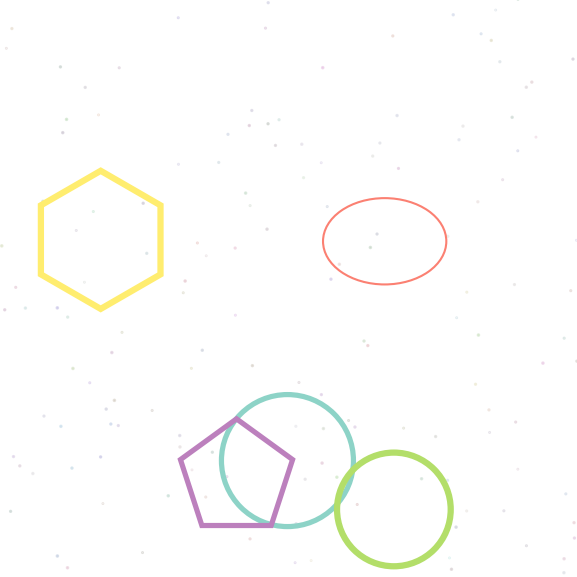[{"shape": "circle", "thickness": 2.5, "radius": 0.57, "center": [0.498, 0.202]}, {"shape": "oval", "thickness": 1, "radius": 0.53, "center": [0.666, 0.581]}, {"shape": "circle", "thickness": 3, "radius": 0.49, "center": [0.682, 0.117]}, {"shape": "pentagon", "thickness": 2.5, "radius": 0.51, "center": [0.41, 0.172]}, {"shape": "hexagon", "thickness": 3, "radius": 0.6, "center": [0.174, 0.584]}]